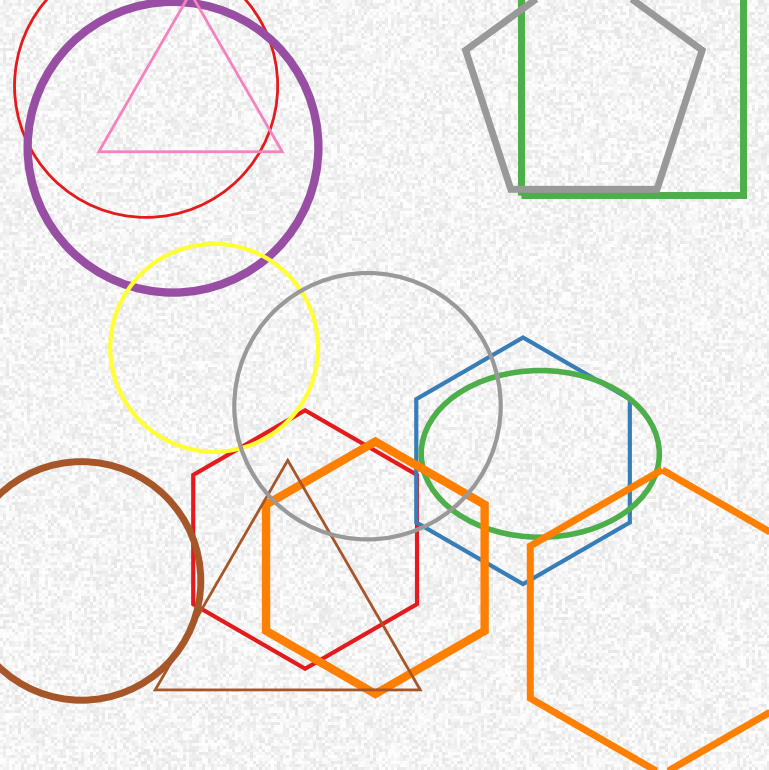[{"shape": "hexagon", "thickness": 1.5, "radius": 0.84, "center": [0.396, 0.299]}, {"shape": "circle", "thickness": 1, "radius": 0.85, "center": [0.19, 0.889]}, {"shape": "hexagon", "thickness": 1.5, "radius": 0.8, "center": [0.679, 0.402]}, {"shape": "oval", "thickness": 2, "radius": 0.77, "center": [0.702, 0.411]}, {"shape": "square", "thickness": 2.5, "radius": 0.72, "center": [0.821, 0.891]}, {"shape": "circle", "thickness": 3, "radius": 0.94, "center": [0.225, 0.809]}, {"shape": "hexagon", "thickness": 2.5, "radius": 0.99, "center": [0.86, 0.192]}, {"shape": "hexagon", "thickness": 3, "radius": 0.82, "center": [0.487, 0.263]}, {"shape": "circle", "thickness": 1.5, "radius": 0.67, "center": [0.278, 0.548]}, {"shape": "circle", "thickness": 2.5, "radius": 0.77, "center": [0.106, 0.246]}, {"shape": "triangle", "thickness": 1, "radius": 0.99, "center": [0.374, 0.203]}, {"shape": "triangle", "thickness": 1, "radius": 0.69, "center": [0.247, 0.872]}, {"shape": "circle", "thickness": 1.5, "radius": 0.86, "center": [0.477, 0.472]}, {"shape": "pentagon", "thickness": 2.5, "radius": 0.81, "center": [0.758, 0.885]}]